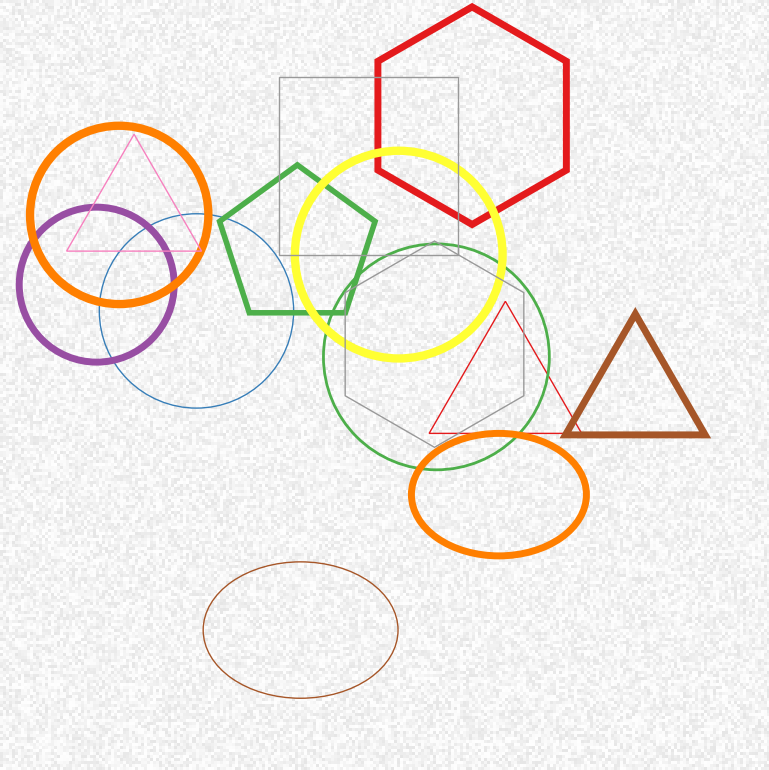[{"shape": "triangle", "thickness": 0.5, "radius": 0.57, "center": [0.656, 0.494]}, {"shape": "hexagon", "thickness": 2.5, "radius": 0.71, "center": [0.613, 0.85]}, {"shape": "circle", "thickness": 0.5, "radius": 0.63, "center": [0.255, 0.596]}, {"shape": "pentagon", "thickness": 2, "radius": 0.53, "center": [0.386, 0.68]}, {"shape": "circle", "thickness": 1, "radius": 0.73, "center": [0.567, 0.537]}, {"shape": "circle", "thickness": 2.5, "radius": 0.5, "center": [0.126, 0.63]}, {"shape": "oval", "thickness": 2.5, "radius": 0.57, "center": [0.648, 0.358]}, {"shape": "circle", "thickness": 3, "radius": 0.58, "center": [0.155, 0.721]}, {"shape": "circle", "thickness": 3, "radius": 0.67, "center": [0.518, 0.669]}, {"shape": "oval", "thickness": 0.5, "radius": 0.63, "center": [0.39, 0.182]}, {"shape": "triangle", "thickness": 2.5, "radius": 0.52, "center": [0.825, 0.488]}, {"shape": "triangle", "thickness": 0.5, "radius": 0.51, "center": [0.174, 0.724]}, {"shape": "hexagon", "thickness": 0.5, "radius": 0.67, "center": [0.564, 0.553]}, {"shape": "square", "thickness": 0.5, "radius": 0.58, "center": [0.479, 0.784]}]